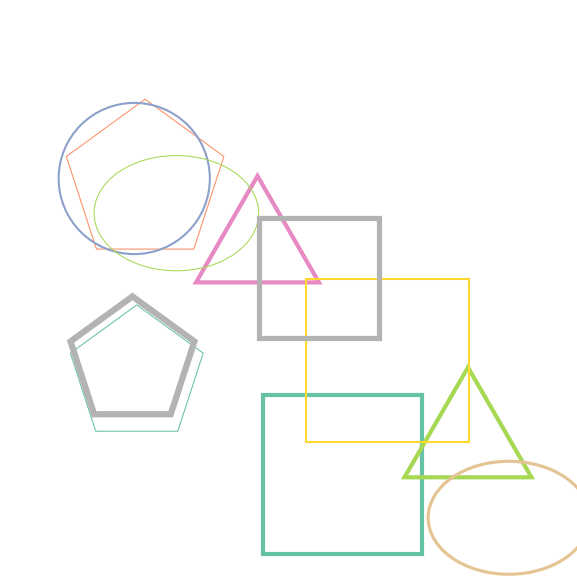[{"shape": "pentagon", "thickness": 0.5, "radius": 0.6, "center": [0.237, 0.35]}, {"shape": "square", "thickness": 2, "radius": 0.69, "center": [0.593, 0.177]}, {"shape": "pentagon", "thickness": 0.5, "radius": 0.72, "center": [0.251, 0.684]}, {"shape": "circle", "thickness": 1, "radius": 0.65, "center": [0.232, 0.69]}, {"shape": "triangle", "thickness": 2, "radius": 0.61, "center": [0.446, 0.572]}, {"shape": "triangle", "thickness": 2, "radius": 0.63, "center": [0.81, 0.236]}, {"shape": "oval", "thickness": 0.5, "radius": 0.71, "center": [0.305, 0.63]}, {"shape": "square", "thickness": 1, "radius": 0.71, "center": [0.671, 0.375]}, {"shape": "oval", "thickness": 1.5, "radius": 0.7, "center": [0.881, 0.103]}, {"shape": "pentagon", "thickness": 3, "radius": 0.56, "center": [0.229, 0.373]}, {"shape": "square", "thickness": 2.5, "radius": 0.52, "center": [0.553, 0.518]}]